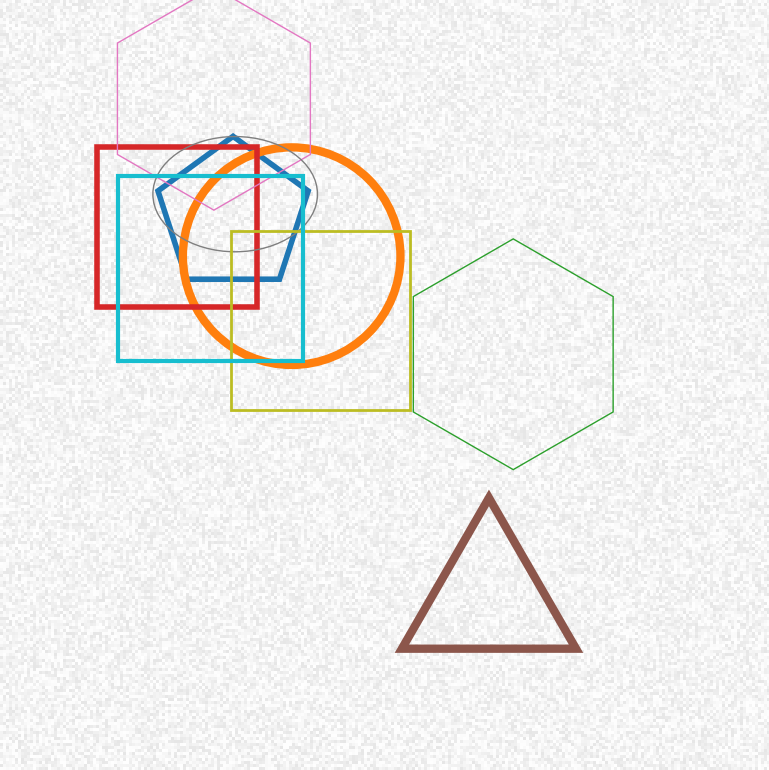[{"shape": "pentagon", "thickness": 2, "radius": 0.51, "center": [0.303, 0.72]}, {"shape": "circle", "thickness": 3, "radius": 0.71, "center": [0.379, 0.667]}, {"shape": "hexagon", "thickness": 0.5, "radius": 0.75, "center": [0.667, 0.54]}, {"shape": "square", "thickness": 2, "radius": 0.52, "center": [0.23, 0.705]}, {"shape": "triangle", "thickness": 3, "radius": 0.65, "center": [0.635, 0.223]}, {"shape": "hexagon", "thickness": 0.5, "radius": 0.72, "center": [0.278, 0.872]}, {"shape": "oval", "thickness": 0.5, "radius": 0.53, "center": [0.305, 0.748]}, {"shape": "square", "thickness": 1, "radius": 0.58, "center": [0.416, 0.584]}, {"shape": "square", "thickness": 1.5, "radius": 0.6, "center": [0.274, 0.651]}]